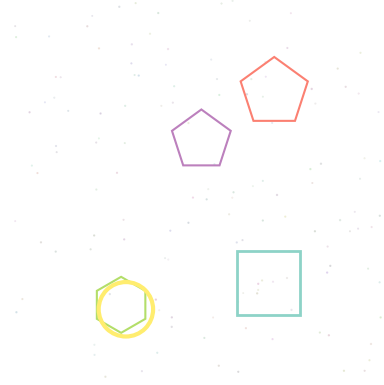[{"shape": "square", "thickness": 2, "radius": 0.41, "center": [0.698, 0.265]}, {"shape": "pentagon", "thickness": 1.5, "radius": 0.46, "center": [0.712, 0.76]}, {"shape": "hexagon", "thickness": 1.5, "radius": 0.36, "center": [0.315, 0.208]}, {"shape": "pentagon", "thickness": 1.5, "radius": 0.4, "center": [0.523, 0.635]}, {"shape": "circle", "thickness": 3, "radius": 0.35, "center": [0.327, 0.197]}]